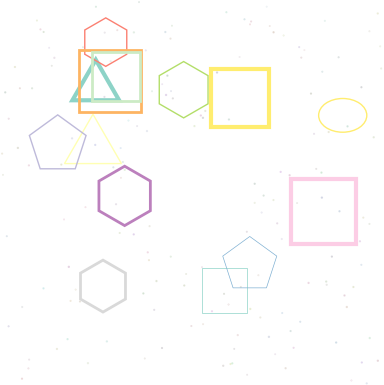[{"shape": "triangle", "thickness": 3, "radius": 0.35, "center": [0.249, 0.775]}, {"shape": "square", "thickness": 0.5, "radius": 0.29, "center": [0.584, 0.246]}, {"shape": "triangle", "thickness": 1, "radius": 0.43, "center": [0.241, 0.618]}, {"shape": "pentagon", "thickness": 1, "radius": 0.39, "center": [0.15, 0.624]}, {"shape": "hexagon", "thickness": 1, "radius": 0.31, "center": [0.275, 0.891]}, {"shape": "pentagon", "thickness": 0.5, "radius": 0.37, "center": [0.649, 0.312]}, {"shape": "square", "thickness": 2, "radius": 0.4, "center": [0.285, 0.79]}, {"shape": "hexagon", "thickness": 1, "radius": 0.37, "center": [0.477, 0.767]}, {"shape": "square", "thickness": 3, "radius": 0.42, "center": [0.84, 0.451]}, {"shape": "hexagon", "thickness": 2, "radius": 0.34, "center": [0.267, 0.257]}, {"shape": "hexagon", "thickness": 2, "radius": 0.39, "center": [0.324, 0.491]}, {"shape": "square", "thickness": 2, "radius": 0.32, "center": [0.302, 0.8]}, {"shape": "square", "thickness": 3, "radius": 0.38, "center": [0.623, 0.745]}, {"shape": "oval", "thickness": 1, "radius": 0.31, "center": [0.89, 0.7]}]